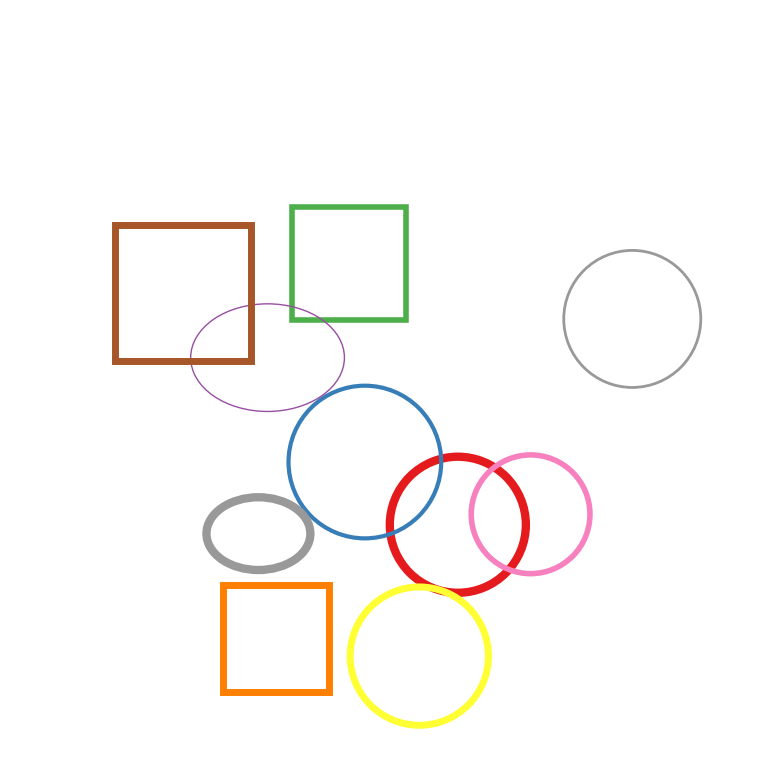[{"shape": "circle", "thickness": 3, "radius": 0.44, "center": [0.595, 0.319]}, {"shape": "circle", "thickness": 1.5, "radius": 0.5, "center": [0.474, 0.4]}, {"shape": "square", "thickness": 2, "radius": 0.37, "center": [0.454, 0.658]}, {"shape": "oval", "thickness": 0.5, "radius": 0.5, "center": [0.347, 0.536]}, {"shape": "square", "thickness": 2.5, "radius": 0.35, "center": [0.358, 0.171]}, {"shape": "circle", "thickness": 2.5, "radius": 0.45, "center": [0.545, 0.148]}, {"shape": "square", "thickness": 2.5, "radius": 0.44, "center": [0.238, 0.62]}, {"shape": "circle", "thickness": 2, "radius": 0.39, "center": [0.689, 0.332]}, {"shape": "oval", "thickness": 3, "radius": 0.34, "center": [0.336, 0.307]}, {"shape": "circle", "thickness": 1, "radius": 0.44, "center": [0.821, 0.586]}]